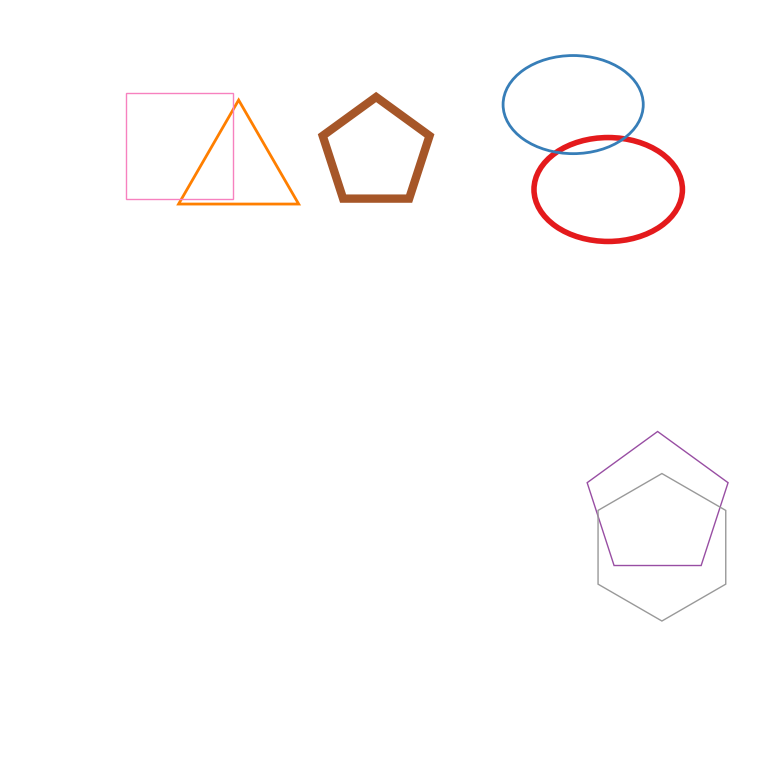[{"shape": "oval", "thickness": 2, "radius": 0.48, "center": [0.79, 0.754]}, {"shape": "oval", "thickness": 1, "radius": 0.46, "center": [0.744, 0.864]}, {"shape": "pentagon", "thickness": 0.5, "radius": 0.48, "center": [0.854, 0.343]}, {"shape": "triangle", "thickness": 1, "radius": 0.45, "center": [0.31, 0.78]}, {"shape": "pentagon", "thickness": 3, "radius": 0.36, "center": [0.488, 0.801]}, {"shape": "square", "thickness": 0.5, "radius": 0.35, "center": [0.233, 0.81]}, {"shape": "hexagon", "thickness": 0.5, "radius": 0.48, "center": [0.86, 0.289]}]